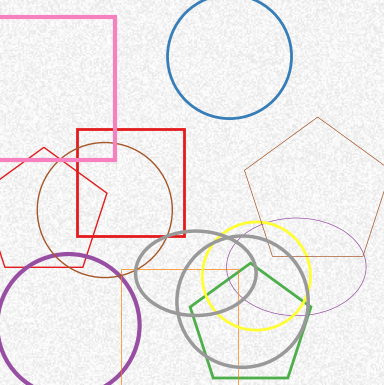[{"shape": "square", "thickness": 2, "radius": 0.69, "center": [0.339, 0.526]}, {"shape": "pentagon", "thickness": 1, "radius": 0.86, "center": [0.114, 0.445]}, {"shape": "circle", "thickness": 2, "radius": 0.81, "center": [0.596, 0.853]}, {"shape": "pentagon", "thickness": 2, "radius": 0.82, "center": [0.651, 0.152]}, {"shape": "oval", "thickness": 0.5, "radius": 0.91, "center": [0.77, 0.307]}, {"shape": "circle", "thickness": 3, "radius": 0.92, "center": [0.178, 0.155]}, {"shape": "square", "thickness": 0.5, "radius": 0.76, "center": [0.466, 0.15]}, {"shape": "circle", "thickness": 2, "radius": 0.7, "center": [0.666, 0.283]}, {"shape": "circle", "thickness": 1, "radius": 0.88, "center": [0.272, 0.454]}, {"shape": "pentagon", "thickness": 0.5, "radius": 1.0, "center": [0.825, 0.496]}, {"shape": "square", "thickness": 3, "radius": 0.93, "center": [0.115, 0.771]}, {"shape": "circle", "thickness": 2.5, "radius": 0.85, "center": [0.63, 0.216]}, {"shape": "oval", "thickness": 2.5, "radius": 0.78, "center": [0.509, 0.29]}]